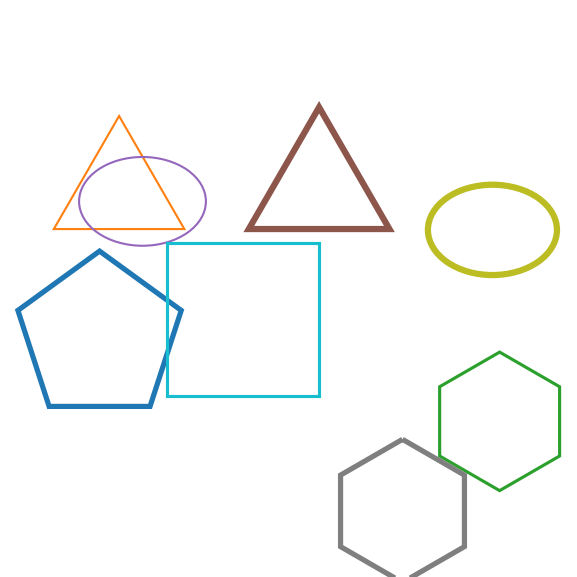[{"shape": "pentagon", "thickness": 2.5, "radius": 0.74, "center": [0.172, 0.416]}, {"shape": "triangle", "thickness": 1, "radius": 0.65, "center": [0.206, 0.668]}, {"shape": "hexagon", "thickness": 1.5, "radius": 0.6, "center": [0.865, 0.269]}, {"shape": "oval", "thickness": 1, "radius": 0.55, "center": [0.247, 0.65]}, {"shape": "triangle", "thickness": 3, "radius": 0.7, "center": [0.553, 0.673]}, {"shape": "hexagon", "thickness": 2.5, "radius": 0.62, "center": [0.697, 0.115]}, {"shape": "oval", "thickness": 3, "radius": 0.56, "center": [0.853, 0.601]}, {"shape": "square", "thickness": 1.5, "radius": 0.66, "center": [0.421, 0.446]}]